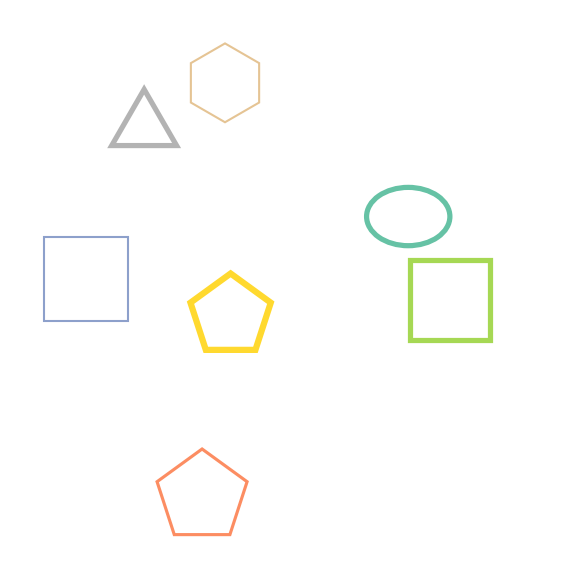[{"shape": "oval", "thickness": 2.5, "radius": 0.36, "center": [0.707, 0.624]}, {"shape": "pentagon", "thickness": 1.5, "radius": 0.41, "center": [0.35, 0.14]}, {"shape": "square", "thickness": 1, "radius": 0.36, "center": [0.149, 0.516]}, {"shape": "square", "thickness": 2.5, "radius": 0.35, "center": [0.78, 0.48]}, {"shape": "pentagon", "thickness": 3, "radius": 0.37, "center": [0.399, 0.452]}, {"shape": "hexagon", "thickness": 1, "radius": 0.34, "center": [0.39, 0.856]}, {"shape": "triangle", "thickness": 2.5, "radius": 0.32, "center": [0.25, 0.78]}]